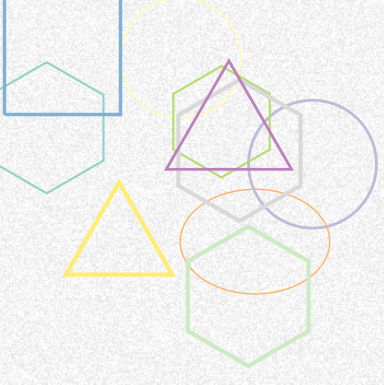[{"shape": "hexagon", "thickness": 1.5, "radius": 0.85, "center": [0.121, 0.668]}, {"shape": "circle", "thickness": 1, "radius": 0.78, "center": [0.47, 0.85]}, {"shape": "circle", "thickness": 2, "radius": 0.83, "center": [0.812, 0.574]}, {"shape": "square", "thickness": 2.5, "radius": 0.76, "center": [0.161, 0.854]}, {"shape": "oval", "thickness": 1, "radius": 0.97, "center": [0.662, 0.372]}, {"shape": "hexagon", "thickness": 1.5, "radius": 0.72, "center": [0.575, 0.684]}, {"shape": "hexagon", "thickness": 3, "radius": 0.92, "center": [0.622, 0.609]}, {"shape": "triangle", "thickness": 2, "radius": 0.94, "center": [0.595, 0.654]}, {"shape": "hexagon", "thickness": 3, "radius": 0.91, "center": [0.645, 0.231]}, {"shape": "triangle", "thickness": 3, "radius": 0.8, "center": [0.309, 0.367]}]